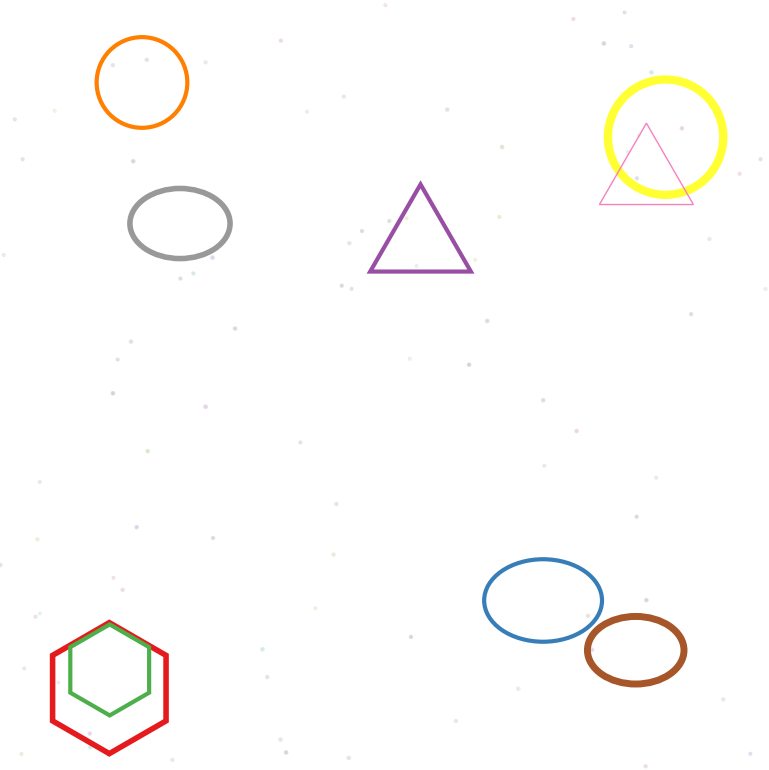[{"shape": "hexagon", "thickness": 2, "radius": 0.43, "center": [0.142, 0.106]}, {"shape": "oval", "thickness": 1.5, "radius": 0.38, "center": [0.705, 0.22]}, {"shape": "hexagon", "thickness": 1.5, "radius": 0.3, "center": [0.142, 0.13]}, {"shape": "triangle", "thickness": 1.5, "radius": 0.38, "center": [0.546, 0.685]}, {"shape": "circle", "thickness": 1.5, "radius": 0.29, "center": [0.184, 0.893]}, {"shape": "circle", "thickness": 3, "radius": 0.37, "center": [0.864, 0.822]}, {"shape": "oval", "thickness": 2.5, "radius": 0.31, "center": [0.826, 0.156]}, {"shape": "triangle", "thickness": 0.5, "radius": 0.35, "center": [0.84, 0.77]}, {"shape": "oval", "thickness": 2, "radius": 0.33, "center": [0.234, 0.71]}]